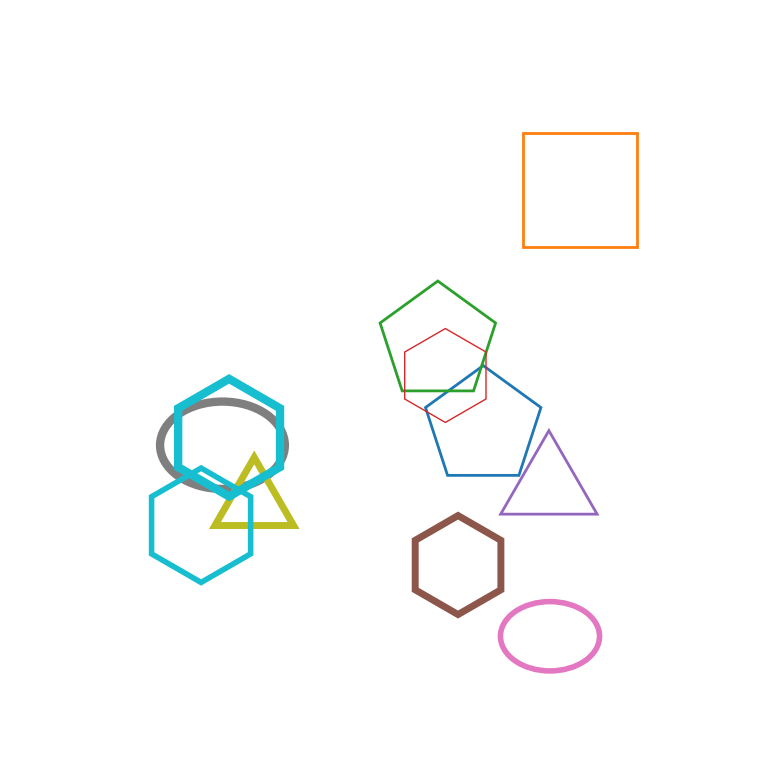[{"shape": "pentagon", "thickness": 1, "radius": 0.39, "center": [0.628, 0.446]}, {"shape": "square", "thickness": 1, "radius": 0.37, "center": [0.753, 0.753]}, {"shape": "pentagon", "thickness": 1, "radius": 0.39, "center": [0.569, 0.556]}, {"shape": "hexagon", "thickness": 0.5, "radius": 0.3, "center": [0.578, 0.512]}, {"shape": "triangle", "thickness": 1, "radius": 0.36, "center": [0.713, 0.368]}, {"shape": "hexagon", "thickness": 2.5, "radius": 0.32, "center": [0.595, 0.266]}, {"shape": "oval", "thickness": 2, "radius": 0.32, "center": [0.714, 0.174]}, {"shape": "oval", "thickness": 3, "radius": 0.41, "center": [0.289, 0.422]}, {"shape": "triangle", "thickness": 2.5, "radius": 0.29, "center": [0.33, 0.347]}, {"shape": "hexagon", "thickness": 3, "radius": 0.38, "center": [0.298, 0.432]}, {"shape": "hexagon", "thickness": 2, "radius": 0.37, "center": [0.261, 0.318]}]